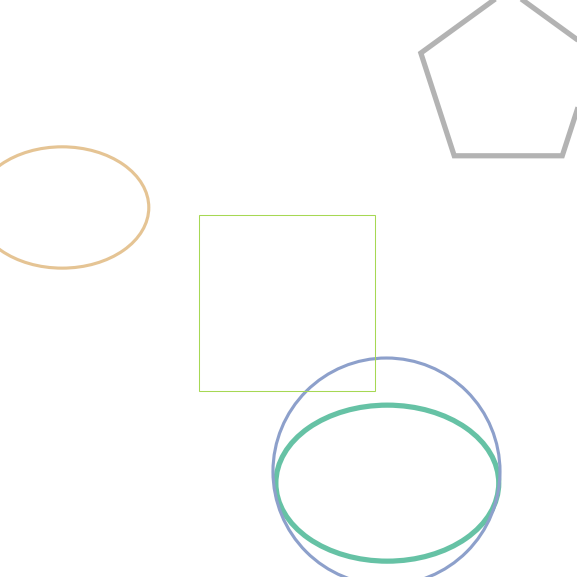[{"shape": "oval", "thickness": 2.5, "radius": 0.96, "center": [0.671, 0.163]}, {"shape": "circle", "thickness": 1.5, "radius": 0.98, "center": [0.669, 0.183]}, {"shape": "square", "thickness": 0.5, "radius": 0.76, "center": [0.496, 0.475]}, {"shape": "oval", "thickness": 1.5, "radius": 0.75, "center": [0.108, 0.64]}, {"shape": "pentagon", "thickness": 2.5, "radius": 0.8, "center": [0.88, 0.858]}]